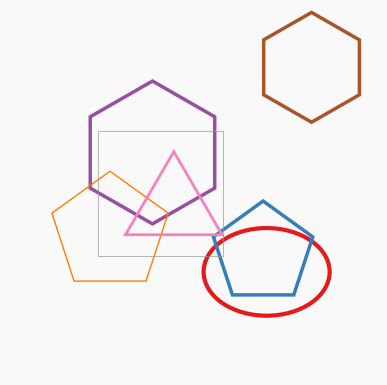[{"shape": "oval", "thickness": 3, "radius": 0.81, "center": [0.688, 0.294]}, {"shape": "pentagon", "thickness": 2.5, "radius": 0.67, "center": [0.679, 0.343]}, {"shape": "hexagon", "thickness": 2.5, "radius": 0.93, "center": [0.393, 0.604]}, {"shape": "pentagon", "thickness": 1, "radius": 0.79, "center": [0.284, 0.398]}, {"shape": "hexagon", "thickness": 2.5, "radius": 0.71, "center": [0.804, 0.825]}, {"shape": "triangle", "thickness": 2, "radius": 0.72, "center": [0.448, 0.462]}, {"shape": "square", "thickness": 0.5, "radius": 0.81, "center": [0.414, 0.498]}]